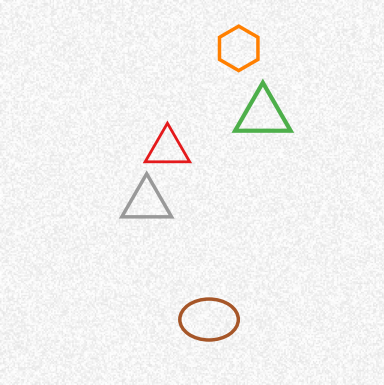[{"shape": "triangle", "thickness": 2, "radius": 0.33, "center": [0.435, 0.613]}, {"shape": "triangle", "thickness": 3, "radius": 0.42, "center": [0.683, 0.702]}, {"shape": "hexagon", "thickness": 2.5, "radius": 0.29, "center": [0.62, 0.874]}, {"shape": "oval", "thickness": 2.5, "radius": 0.38, "center": [0.543, 0.17]}, {"shape": "triangle", "thickness": 2.5, "radius": 0.37, "center": [0.381, 0.474]}]